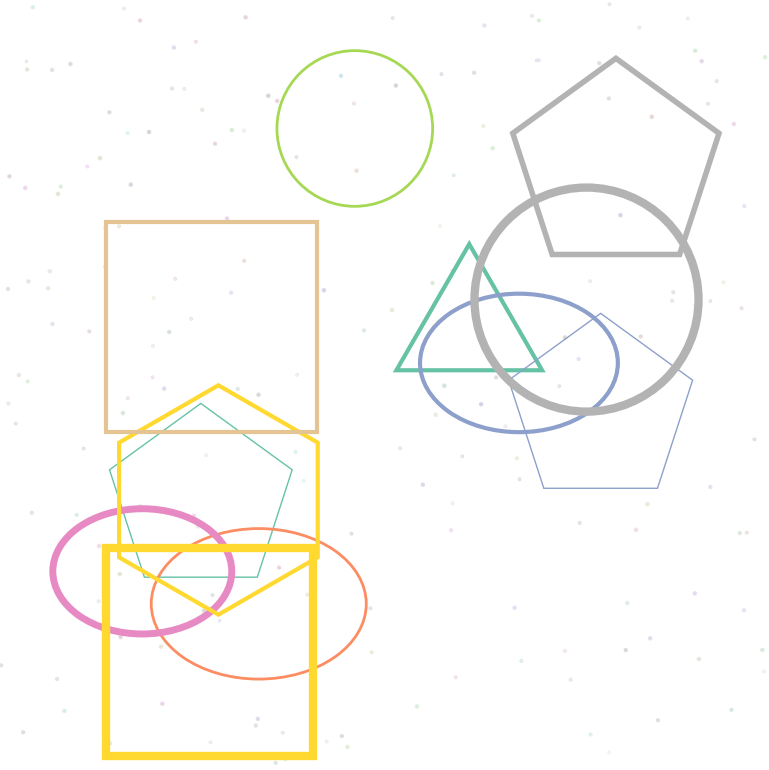[{"shape": "triangle", "thickness": 1.5, "radius": 0.55, "center": [0.609, 0.574]}, {"shape": "pentagon", "thickness": 0.5, "radius": 0.62, "center": [0.261, 0.351]}, {"shape": "oval", "thickness": 1, "radius": 0.7, "center": [0.336, 0.216]}, {"shape": "oval", "thickness": 1.5, "radius": 0.64, "center": [0.674, 0.529]}, {"shape": "pentagon", "thickness": 0.5, "radius": 0.63, "center": [0.78, 0.467]}, {"shape": "oval", "thickness": 2.5, "radius": 0.58, "center": [0.185, 0.258]}, {"shape": "circle", "thickness": 1, "radius": 0.51, "center": [0.461, 0.833]}, {"shape": "square", "thickness": 3, "radius": 0.67, "center": [0.272, 0.153]}, {"shape": "hexagon", "thickness": 1.5, "radius": 0.74, "center": [0.284, 0.351]}, {"shape": "square", "thickness": 1.5, "radius": 0.68, "center": [0.275, 0.575]}, {"shape": "pentagon", "thickness": 2, "radius": 0.7, "center": [0.8, 0.783]}, {"shape": "circle", "thickness": 3, "radius": 0.73, "center": [0.762, 0.611]}]